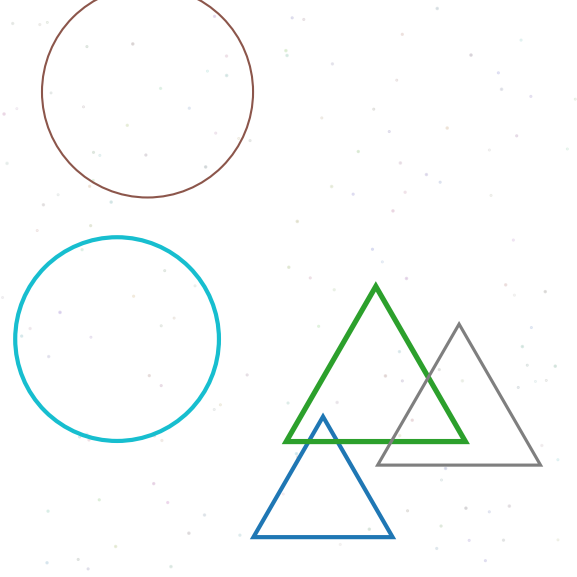[{"shape": "triangle", "thickness": 2, "radius": 0.7, "center": [0.559, 0.139]}, {"shape": "triangle", "thickness": 2.5, "radius": 0.9, "center": [0.651, 0.324]}, {"shape": "circle", "thickness": 1, "radius": 0.91, "center": [0.255, 0.84]}, {"shape": "triangle", "thickness": 1.5, "radius": 0.81, "center": [0.795, 0.275]}, {"shape": "circle", "thickness": 2, "radius": 0.88, "center": [0.203, 0.412]}]